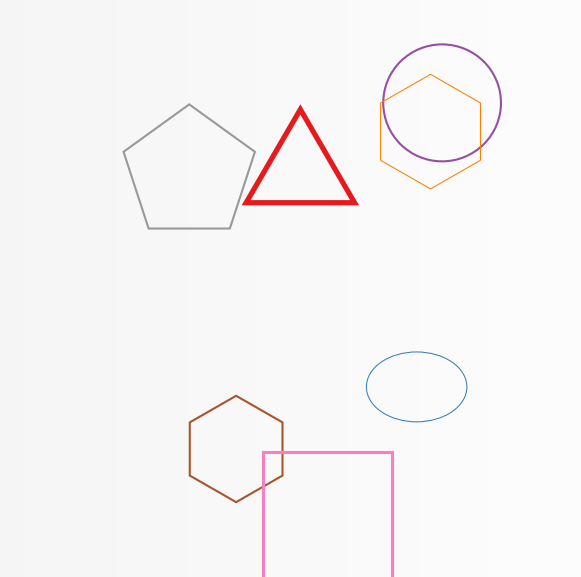[{"shape": "triangle", "thickness": 2.5, "radius": 0.54, "center": [0.517, 0.702]}, {"shape": "oval", "thickness": 0.5, "radius": 0.43, "center": [0.717, 0.329]}, {"shape": "circle", "thickness": 1, "radius": 0.51, "center": [0.761, 0.821]}, {"shape": "hexagon", "thickness": 0.5, "radius": 0.5, "center": [0.741, 0.771]}, {"shape": "hexagon", "thickness": 1, "radius": 0.46, "center": [0.406, 0.222]}, {"shape": "square", "thickness": 1.5, "radius": 0.55, "center": [0.564, 0.105]}, {"shape": "pentagon", "thickness": 1, "radius": 0.59, "center": [0.326, 0.7]}]